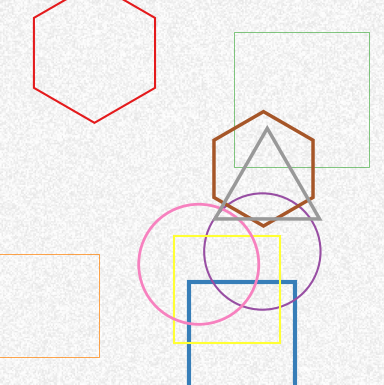[{"shape": "hexagon", "thickness": 1.5, "radius": 0.91, "center": [0.245, 0.863]}, {"shape": "square", "thickness": 3, "radius": 0.69, "center": [0.629, 0.13]}, {"shape": "square", "thickness": 0.5, "radius": 0.88, "center": [0.784, 0.742]}, {"shape": "circle", "thickness": 1.5, "radius": 0.76, "center": [0.681, 0.347]}, {"shape": "square", "thickness": 0.5, "radius": 0.67, "center": [0.122, 0.207]}, {"shape": "square", "thickness": 1.5, "radius": 0.69, "center": [0.59, 0.249]}, {"shape": "hexagon", "thickness": 2.5, "radius": 0.74, "center": [0.684, 0.562]}, {"shape": "circle", "thickness": 2, "radius": 0.78, "center": [0.516, 0.314]}, {"shape": "triangle", "thickness": 2.5, "radius": 0.78, "center": [0.694, 0.51]}]